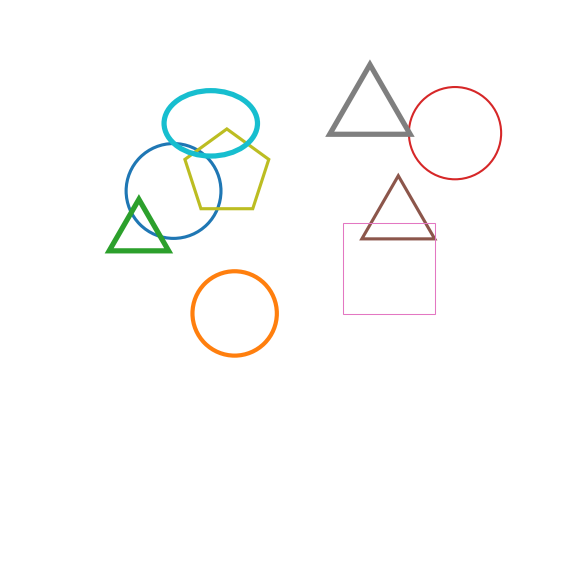[{"shape": "circle", "thickness": 1.5, "radius": 0.41, "center": [0.301, 0.668]}, {"shape": "circle", "thickness": 2, "radius": 0.37, "center": [0.406, 0.456]}, {"shape": "triangle", "thickness": 2.5, "radius": 0.3, "center": [0.241, 0.595]}, {"shape": "circle", "thickness": 1, "radius": 0.4, "center": [0.788, 0.769]}, {"shape": "triangle", "thickness": 1.5, "radius": 0.36, "center": [0.69, 0.622]}, {"shape": "square", "thickness": 0.5, "radius": 0.4, "center": [0.673, 0.534]}, {"shape": "triangle", "thickness": 2.5, "radius": 0.4, "center": [0.641, 0.807]}, {"shape": "pentagon", "thickness": 1.5, "radius": 0.38, "center": [0.393, 0.699]}, {"shape": "oval", "thickness": 2.5, "radius": 0.4, "center": [0.365, 0.786]}]